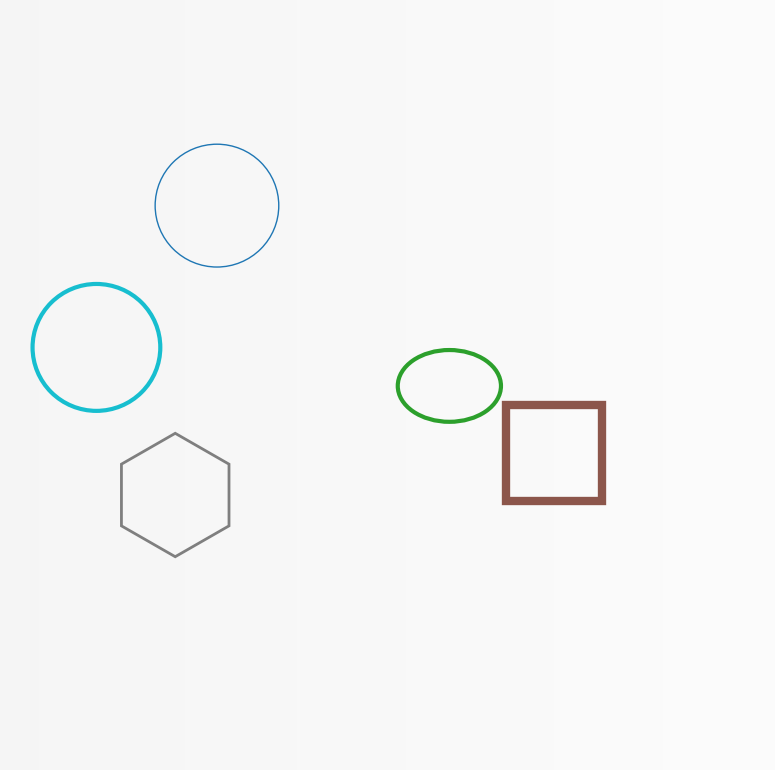[{"shape": "circle", "thickness": 0.5, "radius": 0.4, "center": [0.28, 0.733]}, {"shape": "oval", "thickness": 1.5, "radius": 0.33, "center": [0.58, 0.499]}, {"shape": "square", "thickness": 3, "radius": 0.31, "center": [0.715, 0.411]}, {"shape": "hexagon", "thickness": 1, "radius": 0.4, "center": [0.226, 0.357]}, {"shape": "circle", "thickness": 1.5, "radius": 0.41, "center": [0.124, 0.549]}]